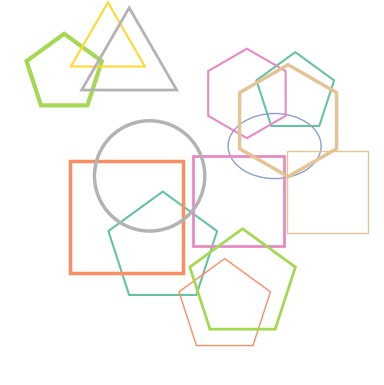[{"shape": "pentagon", "thickness": 1.5, "radius": 0.53, "center": [0.767, 0.759]}, {"shape": "pentagon", "thickness": 1.5, "radius": 0.74, "center": [0.423, 0.354]}, {"shape": "square", "thickness": 2.5, "radius": 0.73, "center": [0.328, 0.436]}, {"shape": "pentagon", "thickness": 1, "radius": 0.62, "center": [0.584, 0.203]}, {"shape": "oval", "thickness": 1, "radius": 0.6, "center": [0.713, 0.621]}, {"shape": "hexagon", "thickness": 1.5, "radius": 0.58, "center": [0.641, 0.757]}, {"shape": "square", "thickness": 2, "radius": 0.59, "center": [0.62, 0.478]}, {"shape": "pentagon", "thickness": 3, "radius": 0.51, "center": [0.167, 0.809]}, {"shape": "pentagon", "thickness": 2, "radius": 0.72, "center": [0.63, 0.262]}, {"shape": "triangle", "thickness": 1.5, "radius": 0.55, "center": [0.28, 0.883]}, {"shape": "square", "thickness": 1, "radius": 0.53, "center": [0.851, 0.501]}, {"shape": "hexagon", "thickness": 2.5, "radius": 0.73, "center": [0.748, 0.687]}, {"shape": "triangle", "thickness": 2, "radius": 0.71, "center": [0.336, 0.837]}, {"shape": "circle", "thickness": 2.5, "radius": 0.72, "center": [0.389, 0.543]}]